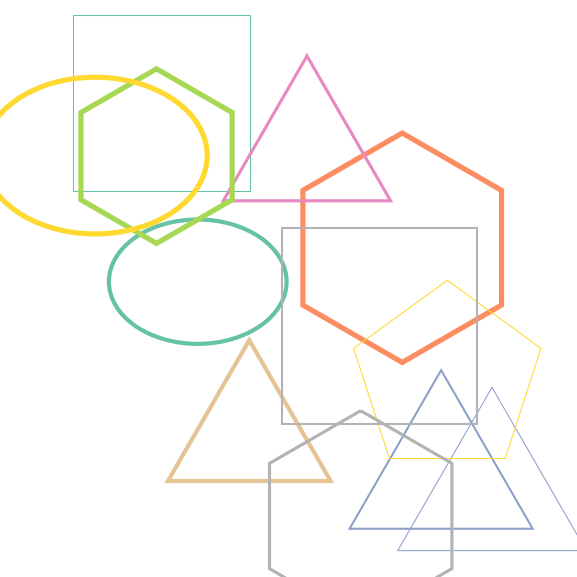[{"shape": "oval", "thickness": 2, "radius": 0.77, "center": [0.342, 0.511]}, {"shape": "square", "thickness": 0.5, "radius": 0.76, "center": [0.28, 0.82]}, {"shape": "hexagon", "thickness": 2.5, "radius": 0.99, "center": [0.696, 0.57]}, {"shape": "triangle", "thickness": 0.5, "radius": 0.94, "center": [0.852, 0.14]}, {"shape": "triangle", "thickness": 1, "radius": 0.92, "center": [0.764, 0.175]}, {"shape": "triangle", "thickness": 1.5, "radius": 0.84, "center": [0.532, 0.735]}, {"shape": "hexagon", "thickness": 2.5, "radius": 0.76, "center": [0.271, 0.729]}, {"shape": "oval", "thickness": 2.5, "radius": 0.97, "center": [0.165, 0.73]}, {"shape": "pentagon", "thickness": 0.5, "radius": 0.85, "center": [0.775, 0.343]}, {"shape": "triangle", "thickness": 2, "radius": 0.81, "center": [0.432, 0.248]}, {"shape": "square", "thickness": 1, "radius": 0.85, "center": [0.658, 0.435]}, {"shape": "hexagon", "thickness": 1.5, "radius": 0.91, "center": [0.625, 0.106]}]